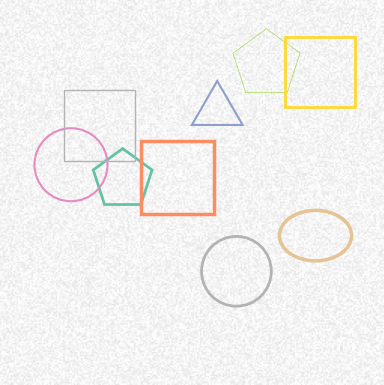[{"shape": "pentagon", "thickness": 2, "radius": 0.4, "center": [0.319, 0.534]}, {"shape": "square", "thickness": 2.5, "radius": 0.47, "center": [0.462, 0.539]}, {"shape": "triangle", "thickness": 1.5, "radius": 0.38, "center": [0.564, 0.714]}, {"shape": "circle", "thickness": 1.5, "radius": 0.47, "center": [0.184, 0.572]}, {"shape": "pentagon", "thickness": 0.5, "radius": 0.46, "center": [0.692, 0.834]}, {"shape": "square", "thickness": 2, "radius": 0.45, "center": [0.831, 0.813]}, {"shape": "oval", "thickness": 2.5, "radius": 0.47, "center": [0.82, 0.388]}, {"shape": "square", "thickness": 1, "radius": 0.46, "center": [0.259, 0.674]}, {"shape": "circle", "thickness": 2, "radius": 0.45, "center": [0.614, 0.295]}]